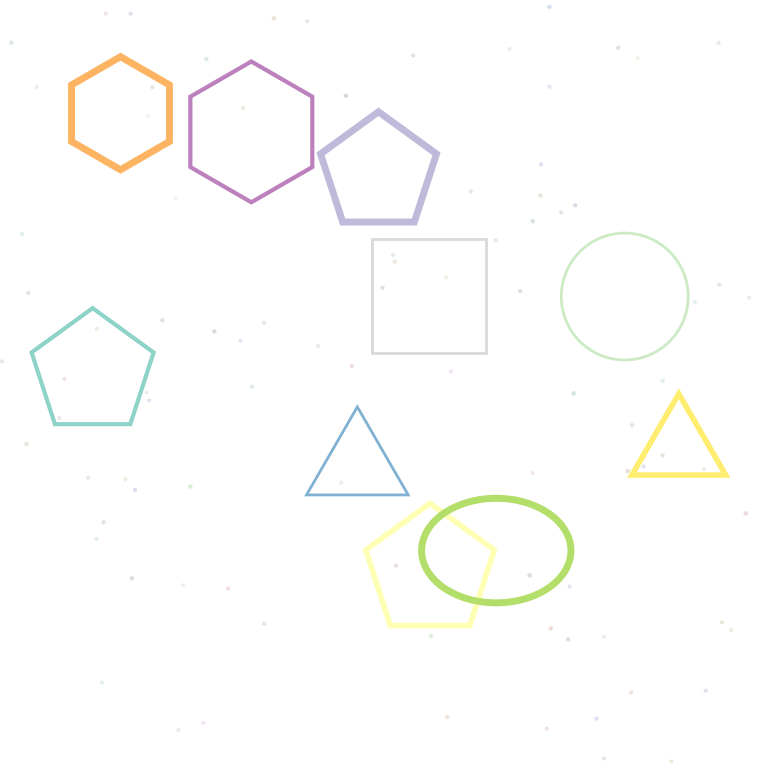[{"shape": "pentagon", "thickness": 1.5, "radius": 0.42, "center": [0.12, 0.517]}, {"shape": "pentagon", "thickness": 2, "radius": 0.44, "center": [0.558, 0.259]}, {"shape": "pentagon", "thickness": 2.5, "radius": 0.4, "center": [0.492, 0.776]}, {"shape": "triangle", "thickness": 1, "radius": 0.38, "center": [0.464, 0.395]}, {"shape": "hexagon", "thickness": 2.5, "radius": 0.37, "center": [0.156, 0.853]}, {"shape": "oval", "thickness": 2.5, "radius": 0.48, "center": [0.645, 0.285]}, {"shape": "square", "thickness": 1, "radius": 0.37, "center": [0.557, 0.615]}, {"shape": "hexagon", "thickness": 1.5, "radius": 0.46, "center": [0.326, 0.829]}, {"shape": "circle", "thickness": 1, "radius": 0.41, "center": [0.811, 0.615]}, {"shape": "triangle", "thickness": 2, "radius": 0.35, "center": [0.882, 0.418]}]